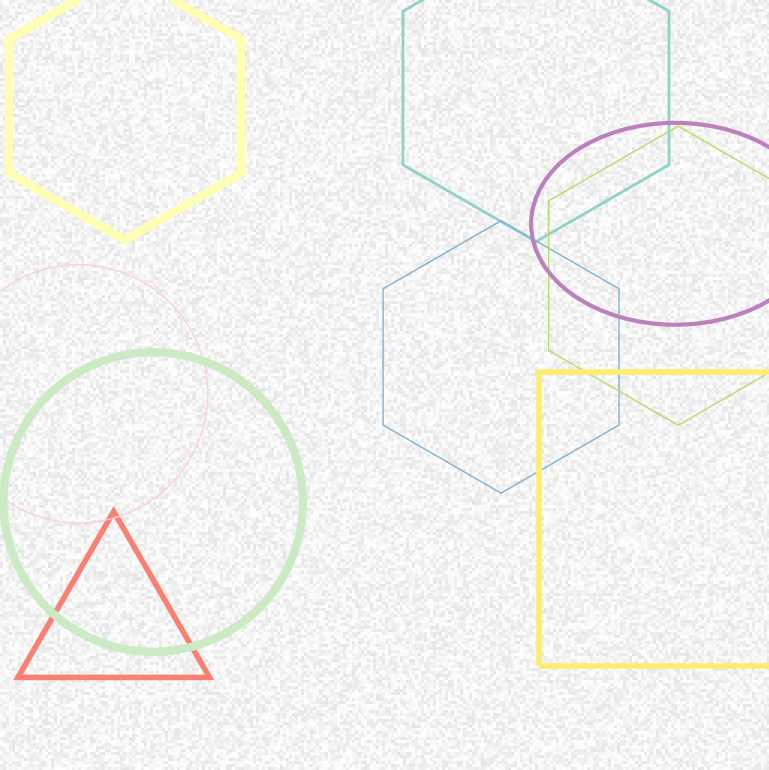[{"shape": "hexagon", "thickness": 1, "radius": 1.0, "center": [0.696, 0.886]}, {"shape": "hexagon", "thickness": 3, "radius": 0.87, "center": [0.162, 0.862]}, {"shape": "triangle", "thickness": 2, "radius": 0.72, "center": [0.148, 0.192]}, {"shape": "hexagon", "thickness": 0.5, "radius": 0.88, "center": [0.651, 0.536]}, {"shape": "hexagon", "thickness": 0.5, "radius": 0.97, "center": [0.881, 0.642]}, {"shape": "circle", "thickness": 0.5, "radius": 0.84, "center": [0.102, 0.489]}, {"shape": "oval", "thickness": 1.5, "radius": 0.94, "center": [0.877, 0.709]}, {"shape": "circle", "thickness": 3, "radius": 0.97, "center": [0.199, 0.348]}, {"shape": "square", "thickness": 2, "radius": 0.95, "center": [0.891, 0.326]}]